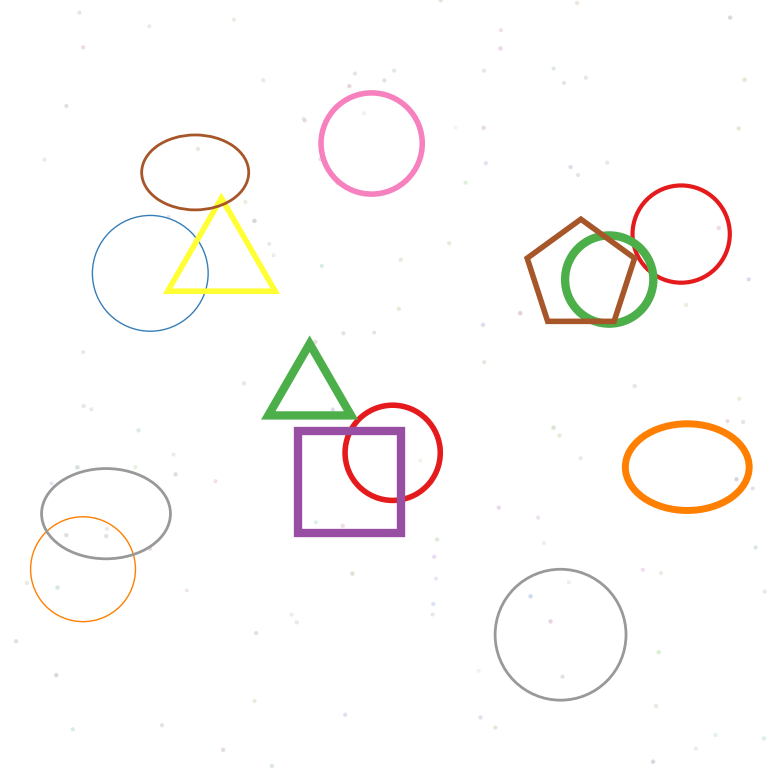[{"shape": "circle", "thickness": 1.5, "radius": 0.32, "center": [0.885, 0.696]}, {"shape": "circle", "thickness": 2, "radius": 0.31, "center": [0.51, 0.412]}, {"shape": "circle", "thickness": 0.5, "radius": 0.38, "center": [0.195, 0.645]}, {"shape": "triangle", "thickness": 3, "radius": 0.31, "center": [0.402, 0.492]}, {"shape": "circle", "thickness": 3, "radius": 0.29, "center": [0.791, 0.637]}, {"shape": "square", "thickness": 3, "radius": 0.33, "center": [0.454, 0.374]}, {"shape": "oval", "thickness": 2.5, "radius": 0.4, "center": [0.893, 0.393]}, {"shape": "circle", "thickness": 0.5, "radius": 0.34, "center": [0.108, 0.261]}, {"shape": "triangle", "thickness": 2, "radius": 0.4, "center": [0.288, 0.662]}, {"shape": "pentagon", "thickness": 2, "radius": 0.37, "center": [0.754, 0.642]}, {"shape": "oval", "thickness": 1, "radius": 0.35, "center": [0.253, 0.776]}, {"shape": "circle", "thickness": 2, "radius": 0.33, "center": [0.483, 0.814]}, {"shape": "oval", "thickness": 1, "radius": 0.42, "center": [0.138, 0.333]}, {"shape": "circle", "thickness": 1, "radius": 0.43, "center": [0.728, 0.176]}]